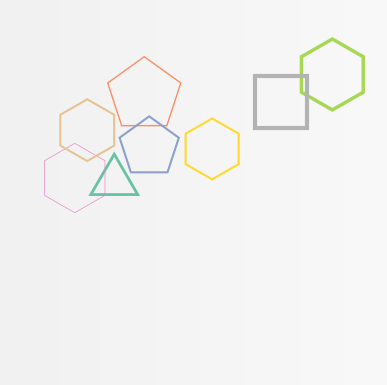[{"shape": "triangle", "thickness": 2, "radius": 0.35, "center": [0.295, 0.53]}, {"shape": "pentagon", "thickness": 1, "radius": 0.5, "center": [0.372, 0.754]}, {"shape": "pentagon", "thickness": 1.5, "radius": 0.4, "center": [0.385, 0.617]}, {"shape": "hexagon", "thickness": 0.5, "radius": 0.45, "center": [0.193, 0.538]}, {"shape": "hexagon", "thickness": 2.5, "radius": 0.46, "center": [0.858, 0.807]}, {"shape": "hexagon", "thickness": 1.5, "radius": 0.4, "center": [0.547, 0.613]}, {"shape": "hexagon", "thickness": 1.5, "radius": 0.4, "center": [0.225, 0.662]}, {"shape": "square", "thickness": 3, "radius": 0.33, "center": [0.726, 0.735]}]